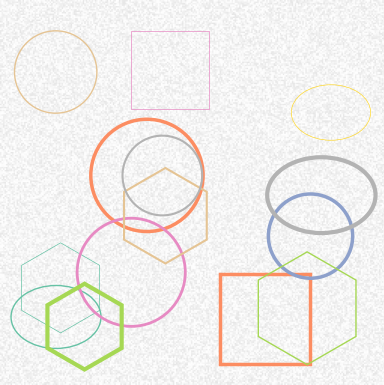[{"shape": "oval", "thickness": 1, "radius": 0.58, "center": [0.145, 0.177]}, {"shape": "hexagon", "thickness": 0.5, "radius": 0.58, "center": [0.157, 0.252]}, {"shape": "square", "thickness": 2.5, "radius": 0.59, "center": [0.688, 0.172]}, {"shape": "circle", "thickness": 2.5, "radius": 0.73, "center": [0.382, 0.544]}, {"shape": "circle", "thickness": 2.5, "radius": 0.55, "center": [0.807, 0.387]}, {"shape": "circle", "thickness": 2, "radius": 0.7, "center": [0.341, 0.293]}, {"shape": "square", "thickness": 0.5, "radius": 0.51, "center": [0.441, 0.819]}, {"shape": "hexagon", "thickness": 1, "radius": 0.73, "center": [0.798, 0.199]}, {"shape": "hexagon", "thickness": 3, "radius": 0.56, "center": [0.22, 0.152]}, {"shape": "oval", "thickness": 0.5, "radius": 0.51, "center": [0.86, 0.708]}, {"shape": "hexagon", "thickness": 1.5, "radius": 0.62, "center": [0.43, 0.44]}, {"shape": "circle", "thickness": 1, "radius": 0.53, "center": [0.145, 0.813]}, {"shape": "oval", "thickness": 3, "radius": 0.7, "center": [0.835, 0.493]}, {"shape": "circle", "thickness": 1.5, "radius": 0.52, "center": [0.422, 0.544]}]